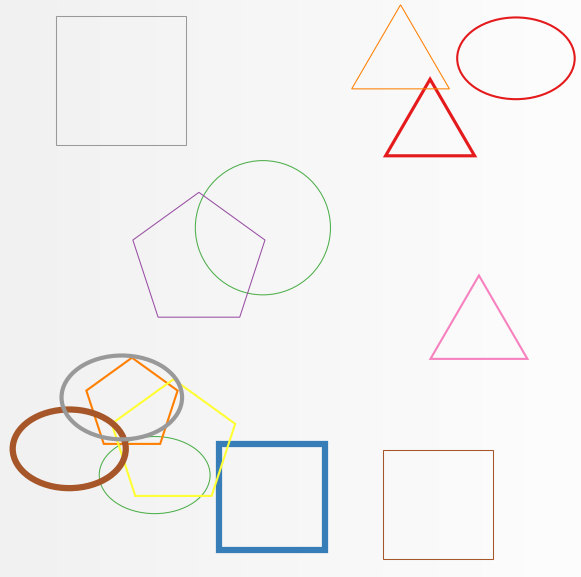[{"shape": "oval", "thickness": 1, "radius": 0.51, "center": [0.888, 0.898]}, {"shape": "triangle", "thickness": 1.5, "radius": 0.44, "center": [0.74, 0.774]}, {"shape": "square", "thickness": 3, "radius": 0.46, "center": [0.468, 0.138]}, {"shape": "oval", "thickness": 0.5, "radius": 0.48, "center": [0.266, 0.176]}, {"shape": "circle", "thickness": 0.5, "radius": 0.58, "center": [0.452, 0.605]}, {"shape": "pentagon", "thickness": 0.5, "radius": 0.6, "center": [0.342, 0.547]}, {"shape": "triangle", "thickness": 0.5, "radius": 0.49, "center": [0.689, 0.894]}, {"shape": "pentagon", "thickness": 1, "radius": 0.41, "center": [0.227, 0.297]}, {"shape": "pentagon", "thickness": 1, "radius": 0.56, "center": [0.298, 0.231]}, {"shape": "oval", "thickness": 3, "radius": 0.49, "center": [0.119, 0.222]}, {"shape": "square", "thickness": 0.5, "radius": 0.47, "center": [0.753, 0.125]}, {"shape": "triangle", "thickness": 1, "radius": 0.48, "center": [0.824, 0.426]}, {"shape": "square", "thickness": 0.5, "radius": 0.56, "center": [0.209, 0.86]}, {"shape": "oval", "thickness": 2, "radius": 0.52, "center": [0.21, 0.311]}]